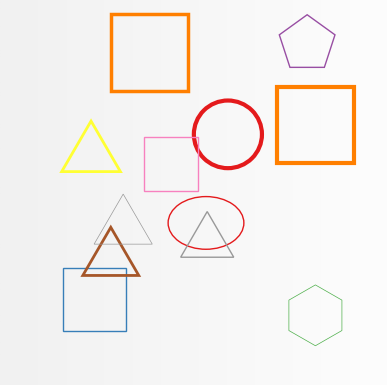[{"shape": "oval", "thickness": 1, "radius": 0.49, "center": [0.532, 0.421]}, {"shape": "circle", "thickness": 3, "radius": 0.44, "center": [0.588, 0.651]}, {"shape": "square", "thickness": 1, "radius": 0.41, "center": [0.243, 0.222]}, {"shape": "hexagon", "thickness": 0.5, "radius": 0.4, "center": [0.814, 0.181]}, {"shape": "pentagon", "thickness": 1, "radius": 0.38, "center": [0.793, 0.886]}, {"shape": "square", "thickness": 2.5, "radius": 0.5, "center": [0.385, 0.863]}, {"shape": "square", "thickness": 3, "radius": 0.49, "center": [0.814, 0.675]}, {"shape": "triangle", "thickness": 2, "radius": 0.44, "center": [0.235, 0.598]}, {"shape": "triangle", "thickness": 2, "radius": 0.42, "center": [0.286, 0.326]}, {"shape": "square", "thickness": 1, "radius": 0.35, "center": [0.442, 0.574]}, {"shape": "triangle", "thickness": 0.5, "radius": 0.43, "center": [0.318, 0.409]}, {"shape": "triangle", "thickness": 1, "radius": 0.4, "center": [0.535, 0.371]}]